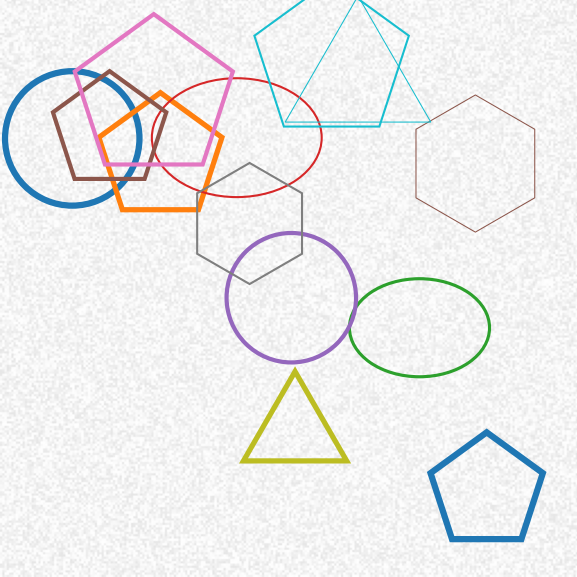[{"shape": "circle", "thickness": 3, "radius": 0.58, "center": [0.125, 0.759]}, {"shape": "pentagon", "thickness": 3, "radius": 0.51, "center": [0.843, 0.148]}, {"shape": "pentagon", "thickness": 2.5, "radius": 0.56, "center": [0.278, 0.727]}, {"shape": "oval", "thickness": 1.5, "radius": 0.61, "center": [0.726, 0.432]}, {"shape": "oval", "thickness": 1, "radius": 0.74, "center": [0.41, 0.761]}, {"shape": "circle", "thickness": 2, "radius": 0.56, "center": [0.504, 0.484]}, {"shape": "hexagon", "thickness": 0.5, "radius": 0.59, "center": [0.823, 0.716]}, {"shape": "pentagon", "thickness": 2, "radius": 0.52, "center": [0.19, 0.773]}, {"shape": "pentagon", "thickness": 2, "radius": 0.72, "center": [0.266, 0.831]}, {"shape": "hexagon", "thickness": 1, "radius": 0.52, "center": [0.432, 0.612]}, {"shape": "triangle", "thickness": 2.5, "radius": 0.52, "center": [0.511, 0.253]}, {"shape": "pentagon", "thickness": 1, "radius": 0.7, "center": [0.574, 0.894]}, {"shape": "triangle", "thickness": 0.5, "radius": 0.73, "center": [0.62, 0.861]}]